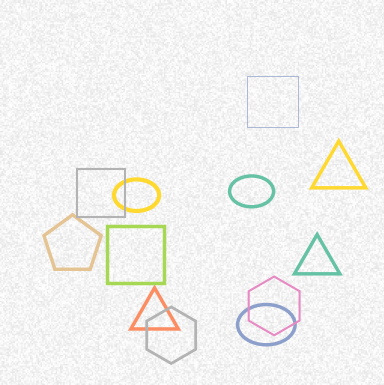[{"shape": "triangle", "thickness": 2.5, "radius": 0.34, "center": [0.824, 0.323]}, {"shape": "oval", "thickness": 2.5, "radius": 0.29, "center": [0.653, 0.503]}, {"shape": "triangle", "thickness": 2.5, "radius": 0.36, "center": [0.401, 0.181]}, {"shape": "oval", "thickness": 2.5, "radius": 0.37, "center": [0.692, 0.157]}, {"shape": "square", "thickness": 0.5, "radius": 0.33, "center": [0.707, 0.736]}, {"shape": "hexagon", "thickness": 1.5, "radius": 0.38, "center": [0.712, 0.205]}, {"shape": "square", "thickness": 2.5, "radius": 0.38, "center": [0.352, 0.339]}, {"shape": "oval", "thickness": 3, "radius": 0.29, "center": [0.355, 0.493]}, {"shape": "triangle", "thickness": 2.5, "radius": 0.4, "center": [0.88, 0.553]}, {"shape": "pentagon", "thickness": 2.5, "radius": 0.39, "center": [0.188, 0.364]}, {"shape": "hexagon", "thickness": 2, "radius": 0.37, "center": [0.445, 0.129]}, {"shape": "square", "thickness": 1.5, "radius": 0.31, "center": [0.264, 0.499]}]